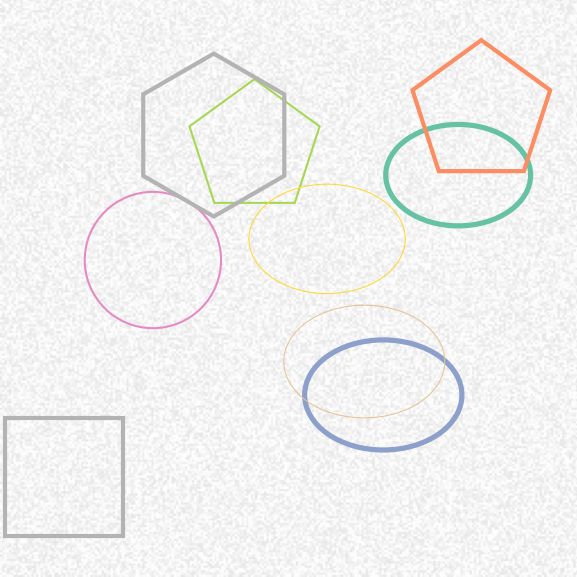[{"shape": "oval", "thickness": 2.5, "radius": 0.63, "center": [0.793, 0.696]}, {"shape": "pentagon", "thickness": 2, "radius": 0.63, "center": [0.833, 0.804]}, {"shape": "oval", "thickness": 2.5, "radius": 0.68, "center": [0.664, 0.315]}, {"shape": "circle", "thickness": 1, "radius": 0.59, "center": [0.265, 0.549]}, {"shape": "pentagon", "thickness": 1, "radius": 0.59, "center": [0.441, 0.744]}, {"shape": "oval", "thickness": 0.5, "radius": 0.68, "center": [0.566, 0.586]}, {"shape": "oval", "thickness": 0.5, "radius": 0.7, "center": [0.631, 0.373]}, {"shape": "hexagon", "thickness": 2, "radius": 0.71, "center": [0.37, 0.765]}, {"shape": "square", "thickness": 2, "radius": 0.51, "center": [0.111, 0.174]}]